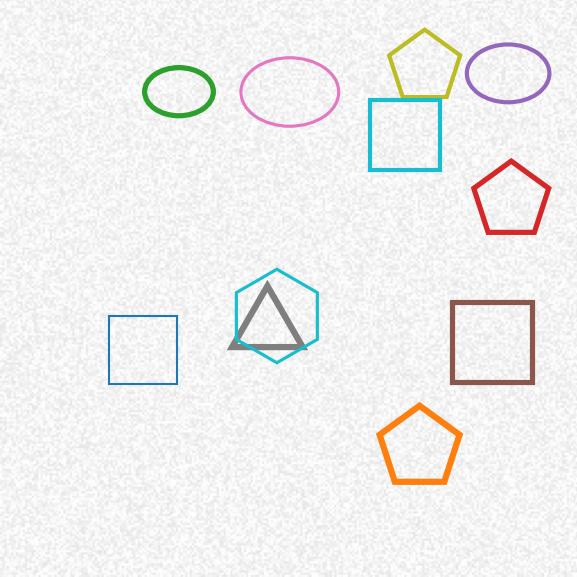[{"shape": "square", "thickness": 1, "radius": 0.3, "center": [0.248, 0.393]}, {"shape": "pentagon", "thickness": 3, "radius": 0.36, "center": [0.727, 0.224]}, {"shape": "oval", "thickness": 2.5, "radius": 0.3, "center": [0.31, 0.84]}, {"shape": "pentagon", "thickness": 2.5, "radius": 0.34, "center": [0.885, 0.652]}, {"shape": "oval", "thickness": 2, "radius": 0.36, "center": [0.88, 0.872]}, {"shape": "square", "thickness": 2.5, "radius": 0.35, "center": [0.852, 0.407]}, {"shape": "oval", "thickness": 1.5, "radius": 0.42, "center": [0.502, 0.84]}, {"shape": "triangle", "thickness": 3, "radius": 0.35, "center": [0.463, 0.433]}, {"shape": "pentagon", "thickness": 2, "radius": 0.32, "center": [0.735, 0.883]}, {"shape": "hexagon", "thickness": 1.5, "radius": 0.4, "center": [0.479, 0.452]}, {"shape": "square", "thickness": 2, "radius": 0.3, "center": [0.701, 0.765]}]